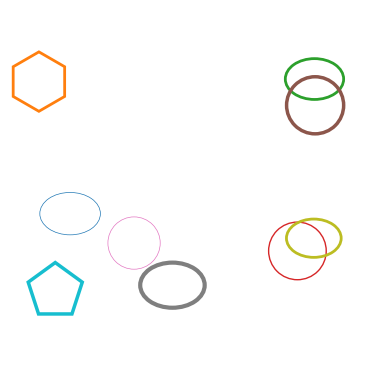[{"shape": "oval", "thickness": 0.5, "radius": 0.39, "center": [0.182, 0.445]}, {"shape": "hexagon", "thickness": 2, "radius": 0.39, "center": [0.101, 0.788]}, {"shape": "oval", "thickness": 2, "radius": 0.38, "center": [0.817, 0.795]}, {"shape": "circle", "thickness": 1, "radius": 0.37, "center": [0.773, 0.348]}, {"shape": "circle", "thickness": 2.5, "radius": 0.37, "center": [0.818, 0.727]}, {"shape": "circle", "thickness": 0.5, "radius": 0.34, "center": [0.348, 0.369]}, {"shape": "oval", "thickness": 3, "radius": 0.42, "center": [0.448, 0.259]}, {"shape": "oval", "thickness": 2, "radius": 0.36, "center": [0.815, 0.381]}, {"shape": "pentagon", "thickness": 2.5, "radius": 0.37, "center": [0.143, 0.244]}]